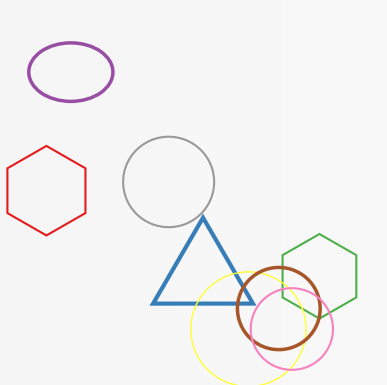[{"shape": "hexagon", "thickness": 1.5, "radius": 0.58, "center": [0.12, 0.505]}, {"shape": "triangle", "thickness": 3, "radius": 0.74, "center": [0.524, 0.286]}, {"shape": "hexagon", "thickness": 1.5, "radius": 0.55, "center": [0.824, 0.282]}, {"shape": "oval", "thickness": 2.5, "radius": 0.54, "center": [0.183, 0.813]}, {"shape": "circle", "thickness": 1, "radius": 0.74, "center": [0.641, 0.145]}, {"shape": "circle", "thickness": 2.5, "radius": 0.53, "center": [0.72, 0.199]}, {"shape": "circle", "thickness": 1.5, "radius": 0.53, "center": [0.753, 0.145]}, {"shape": "circle", "thickness": 1.5, "radius": 0.59, "center": [0.435, 0.527]}]